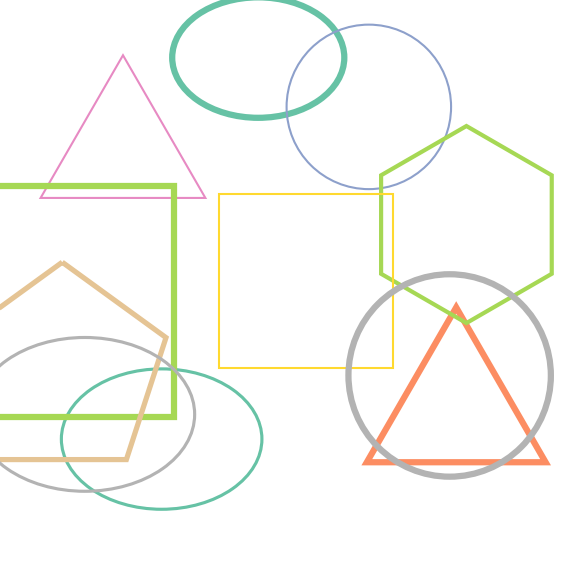[{"shape": "oval", "thickness": 3, "radius": 0.75, "center": [0.447, 0.899]}, {"shape": "oval", "thickness": 1.5, "radius": 0.87, "center": [0.28, 0.239]}, {"shape": "triangle", "thickness": 3, "radius": 0.89, "center": [0.79, 0.288]}, {"shape": "circle", "thickness": 1, "radius": 0.71, "center": [0.639, 0.814]}, {"shape": "triangle", "thickness": 1, "radius": 0.82, "center": [0.213, 0.739]}, {"shape": "hexagon", "thickness": 2, "radius": 0.85, "center": [0.808, 0.61]}, {"shape": "square", "thickness": 3, "radius": 1.0, "center": [0.101, 0.477]}, {"shape": "square", "thickness": 1, "radius": 0.75, "center": [0.53, 0.513]}, {"shape": "pentagon", "thickness": 2.5, "radius": 0.94, "center": [0.108, 0.356]}, {"shape": "circle", "thickness": 3, "radius": 0.88, "center": [0.779, 0.349]}, {"shape": "oval", "thickness": 1.5, "radius": 0.95, "center": [0.147, 0.282]}]